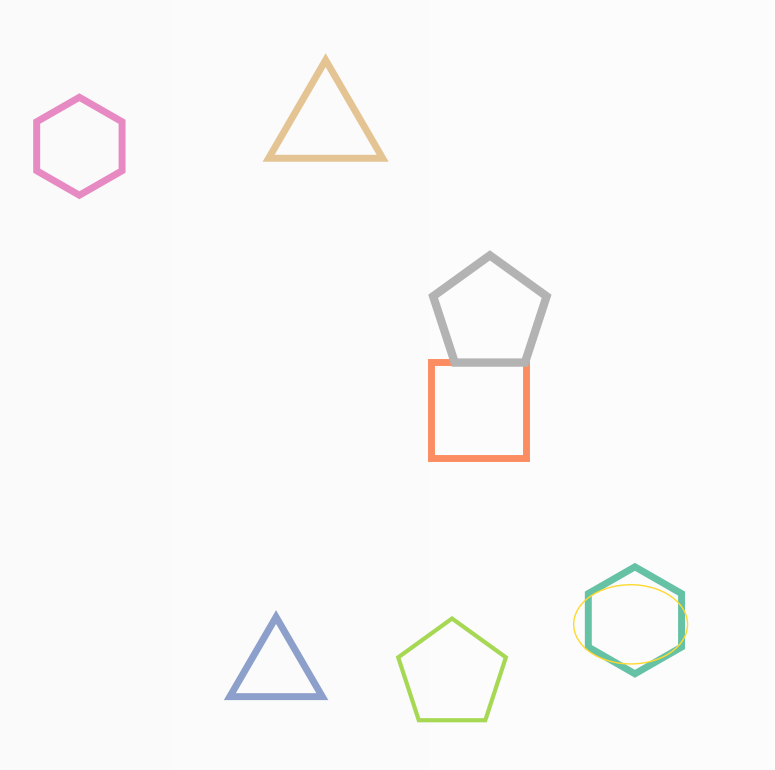[{"shape": "hexagon", "thickness": 2.5, "radius": 0.35, "center": [0.819, 0.194]}, {"shape": "square", "thickness": 2.5, "radius": 0.31, "center": [0.618, 0.468]}, {"shape": "triangle", "thickness": 2.5, "radius": 0.34, "center": [0.356, 0.13]}, {"shape": "hexagon", "thickness": 2.5, "radius": 0.32, "center": [0.102, 0.81]}, {"shape": "pentagon", "thickness": 1.5, "radius": 0.37, "center": [0.583, 0.124]}, {"shape": "oval", "thickness": 0.5, "radius": 0.37, "center": [0.814, 0.189]}, {"shape": "triangle", "thickness": 2.5, "radius": 0.42, "center": [0.42, 0.837]}, {"shape": "pentagon", "thickness": 3, "radius": 0.38, "center": [0.632, 0.591]}]